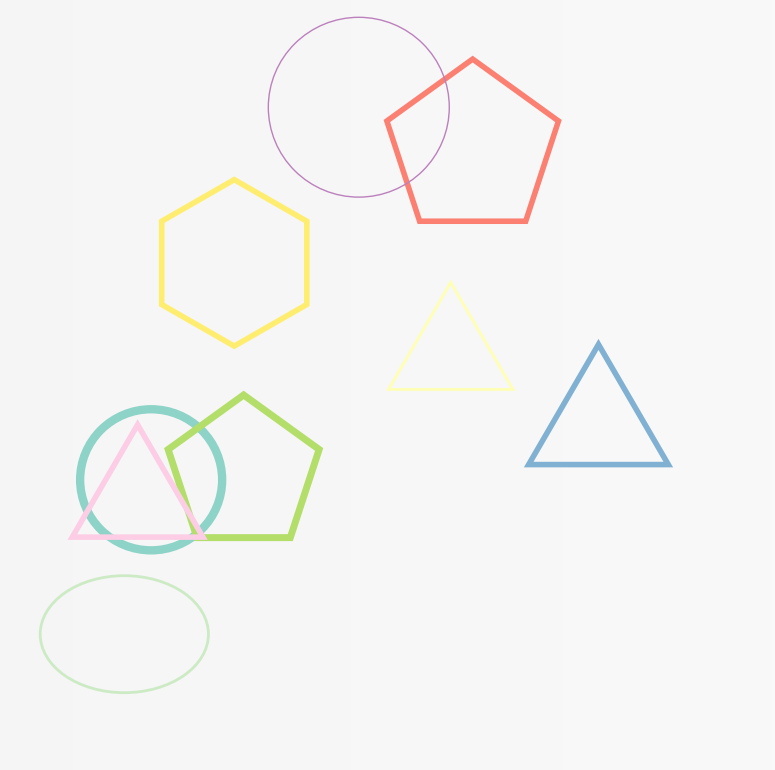[{"shape": "circle", "thickness": 3, "radius": 0.46, "center": [0.195, 0.377]}, {"shape": "triangle", "thickness": 1, "radius": 0.46, "center": [0.582, 0.541]}, {"shape": "pentagon", "thickness": 2, "radius": 0.58, "center": [0.61, 0.807]}, {"shape": "triangle", "thickness": 2, "radius": 0.52, "center": [0.772, 0.449]}, {"shape": "pentagon", "thickness": 2.5, "radius": 0.51, "center": [0.314, 0.385]}, {"shape": "triangle", "thickness": 2, "radius": 0.49, "center": [0.178, 0.351]}, {"shape": "circle", "thickness": 0.5, "radius": 0.58, "center": [0.463, 0.861]}, {"shape": "oval", "thickness": 1, "radius": 0.54, "center": [0.16, 0.176]}, {"shape": "hexagon", "thickness": 2, "radius": 0.54, "center": [0.302, 0.659]}]